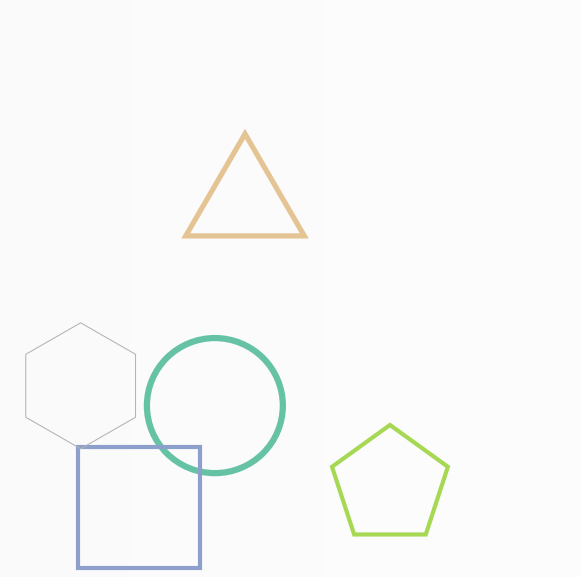[{"shape": "circle", "thickness": 3, "radius": 0.58, "center": [0.37, 0.297]}, {"shape": "square", "thickness": 2, "radius": 0.52, "center": [0.239, 0.12]}, {"shape": "pentagon", "thickness": 2, "radius": 0.52, "center": [0.671, 0.158]}, {"shape": "triangle", "thickness": 2.5, "radius": 0.59, "center": [0.422, 0.65]}, {"shape": "hexagon", "thickness": 0.5, "radius": 0.55, "center": [0.139, 0.331]}]